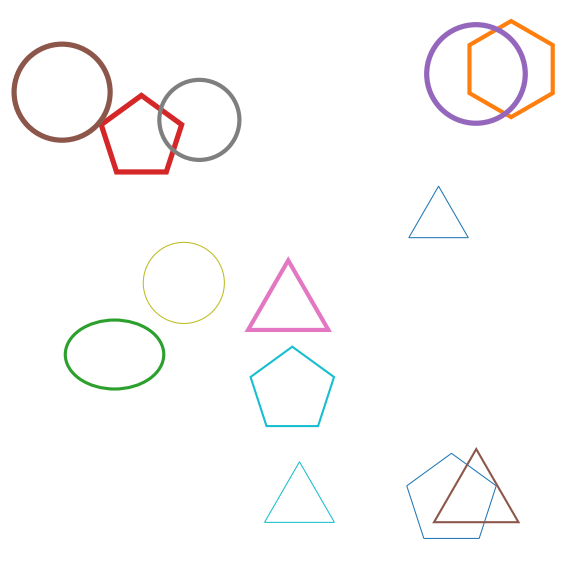[{"shape": "pentagon", "thickness": 0.5, "radius": 0.41, "center": [0.782, 0.133]}, {"shape": "triangle", "thickness": 0.5, "radius": 0.3, "center": [0.759, 0.617]}, {"shape": "hexagon", "thickness": 2, "radius": 0.42, "center": [0.885, 0.879]}, {"shape": "oval", "thickness": 1.5, "radius": 0.43, "center": [0.198, 0.385]}, {"shape": "pentagon", "thickness": 2.5, "radius": 0.37, "center": [0.245, 0.761]}, {"shape": "circle", "thickness": 2.5, "radius": 0.43, "center": [0.824, 0.871]}, {"shape": "circle", "thickness": 2.5, "radius": 0.42, "center": [0.108, 0.84]}, {"shape": "triangle", "thickness": 1, "radius": 0.42, "center": [0.825, 0.137]}, {"shape": "triangle", "thickness": 2, "radius": 0.4, "center": [0.499, 0.468]}, {"shape": "circle", "thickness": 2, "radius": 0.35, "center": [0.345, 0.792]}, {"shape": "circle", "thickness": 0.5, "radius": 0.35, "center": [0.318, 0.509]}, {"shape": "pentagon", "thickness": 1, "radius": 0.38, "center": [0.506, 0.323]}, {"shape": "triangle", "thickness": 0.5, "radius": 0.35, "center": [0.519, 0.13]}]